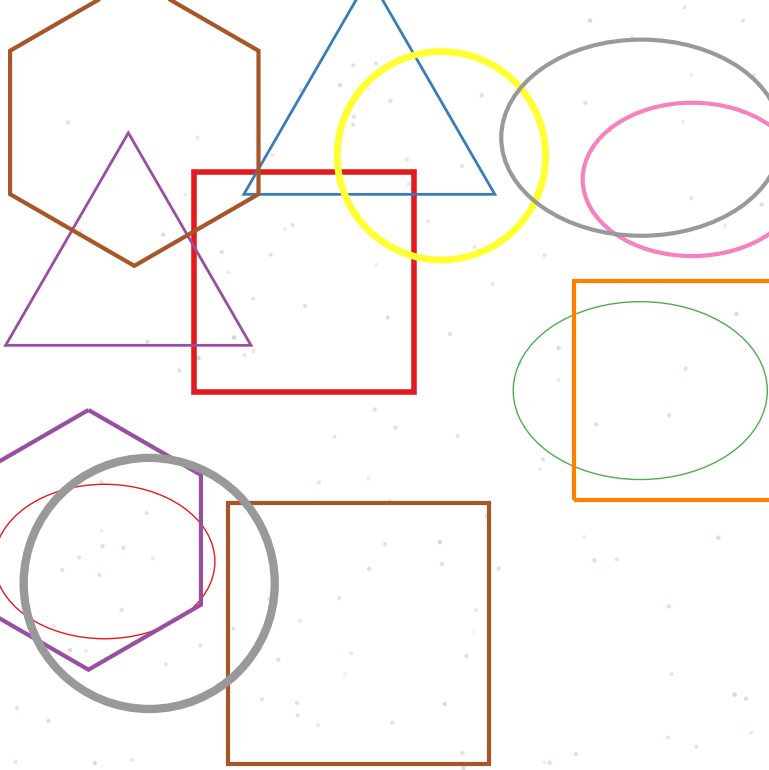[{"shape": "square", "thickness": 2, "radius": 0.71, "center": [0.395, 0.634]}, {"shape": "oval", "thickness": 0.5, "radius": 0.72, "center": [0.136, 0.271]}, {"shape": "triangle", "thickness": 1, "radius": 0.94, "center": [0.48, 0.842]}, {"shape": "oval", "thickness": 0.5, "radius": 0.83, "center": [0.832, 0.493]}, {"shape": "hexagon", "thickness": 1.5, "radius": 0.84, "center": [0.115, 0.299]}, {"shape": "triangle", "thickness": 1, "radius": 0.92, "center": [0.167, 0.644]}, {"shape": "square", "thickness": 1.5, "radius": 0.71, "center": [0.888, 0.492]}, {"shape": "circle", "thickness": 2.5, "radius": 0.68, "center": [0.573, 0.798]}, {"shape": "square", "thickness": 1.5, "radius": 0.85, "center": [0.466, 0.177]}, {"shape": "hexagon", "thickness": 1.5, "radius": 0.93, "center": [0.174, 0.841]}, {"shape": "oval", "thickness": 1.5, "radius": 0.71, "center": [0.899, 0.767]}, {"shape": "circle", "thickness": 3, "radius": 0.82, "center": [0.194, 0.242]}, {"shape": "oval", "thickness": 1.5, "radius": 0.91, "center": [0.833, 0.821]}]